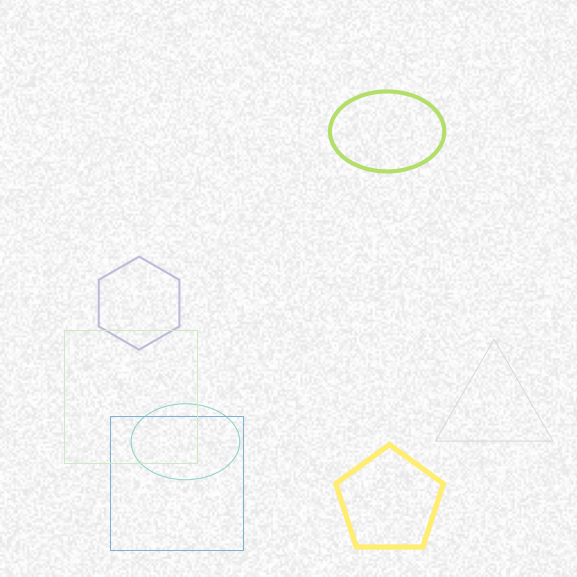[{"shape": "oval", "thickness": 0.5, "radius": 0.47, "center": [0.321, 0.234]}, {"shape": "hexagon", "thickness": 1, "radius": 0.4, "center": [0.241, 0.474]}, {"shape": "square", "thickness": 0.5, "radius": 0.58, "center": [0.305, 0.163]}, {"shape": "oval", "thickness": 2, "radius": 0.49, "center": [0.67, 0.772]}, {"shape": "triangle", "thickness": 0.5, "radius": 0.59, "center": [0.856, 0.294]}, {"shape": "square", "thickness": 0.5, "radius": 0.58, "center": [0.225, 0.313]}, {"shape": "pentagon", "thickness": 2.5, "radius": 0.49, "center": [0.675, 0.131]}]